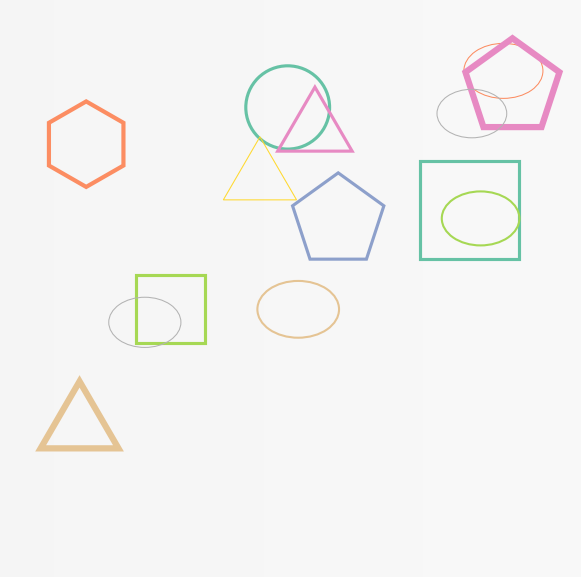[{"shape": "circle", "thickness": 1.5, "radius": 0.36, "center": [0.495, 0.813]}, {"shape": "square", "thickness": 1.5, "radius": 0.43, "center": [0.808, 0.635]}, {"shape": "oval", "thickness": 0.5, "radius": 0.34, "center": [0.866, 0.876]}, {"shape": "hexagon", "thickness": 2, "radius": 0.37, "center": [0.148, 0.749]}, {"shape": "pentagon", "thickness": 1.5, "radius": 0.41, "center": [0.582, 0.617]}, {"shape": "triangle", "thickness": 1.5, "radius": 0.37, "center": [0.542, 0.774]}, {"shape": "pentagon", "thickness": 3, "radius": 0.42, "center": [0.882, 0.848]}, {"shape": "square", "thickness": 1.5, "radius": 0.3, "center": [0.293, 0.464]}, {"shape": "oval", "thickness": 1, "radius": 0.33, "center": [0.827, 0.621]}, {"shape": "triangle", "thickness": 0.5, "radius": 0.36, "center": [0.447, 0.689]}, {"shape": "oval", "thickness": 1, "radius": 0.35, "center": [0.513, 0.464]}, {"shape": "triangle", "thickness": 3, "radius": 0.39, "center": [0.137, 0.261]}, {"shape": "oval", "thickness": 0.5, "radius": 0.31, "center": [0.249, 0.441]}, {"shape": "oval", "thickness": 0.5, "radius": 0.3, "center": [0.812, 0.803]}]